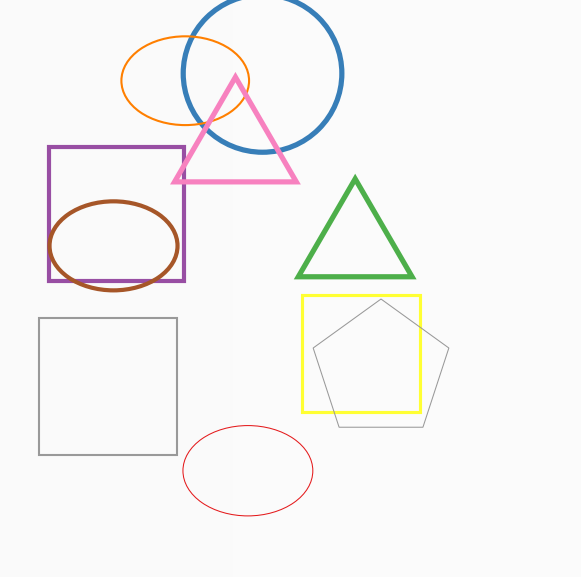[{"shape": "oval", "thickness": 0.5, "radius": 0.56, "center": [0.426, 0.184]}, {"shape": "circle", "thickness": 2.5, "radius": 0.68, "center": [0.452, 0.872]}, {"shape": "triangle", "thickness": 2.5, "radius": 0.57, "center": [0.611, 0.576]}, {"shape": "square", "thickness": 2, "radius": 0.58, "center": [0.2, 0.629]}, {"shape": "oval", "thickness": 1, "radius": 0.55, "center": [0.319, 0.859]}, {"shape": "square", "thickness": 1.5, "radius": 0.51, "center": [0.62, 0.386]}, {"shape": "oval", "thickness": 2, "radius": 0.55, "center": [0.195, 0.573]}, {"shape": "triangle", "thickness": 2.5, "radius": 0.6, "center": [0.405, 0.745]}, {"shape": "pentagon", "thickness": 0.5, "radius": 0.61, "center": [0.656, 0.359]}, {"shape": "square", "thickness": 1, "radius": 0.59, "center": [0.185, 0.33]}]